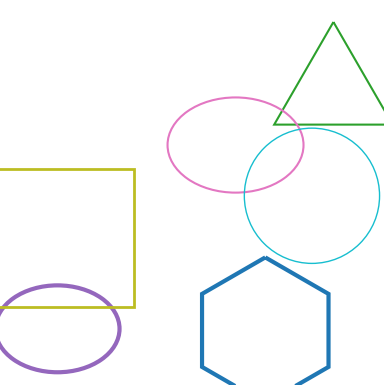[{"shape": "hexagon", "thickness": 3, "radius": 0.95, "center": [0.689, 0.142]}, {"shape": "triangle", "thickness": 1.5, "radius": 0.89, "center": [0.866, 0.765]}, {"shape": "oval", "thickness": 3, "radius": 0.81, "center": [0.149, 0.146]}, {"shape": "oval", "thickness": 1.5, "radius": 0.88, "center": [0.612, 0.623]}, {"shape": "square", "thickness": 2, "radius": 0.89, "center": [0.168, 0.382]}, {"shape": "circle", "thickness": 1, "radius": 0.88, "center": [0.81, 0.491]}]